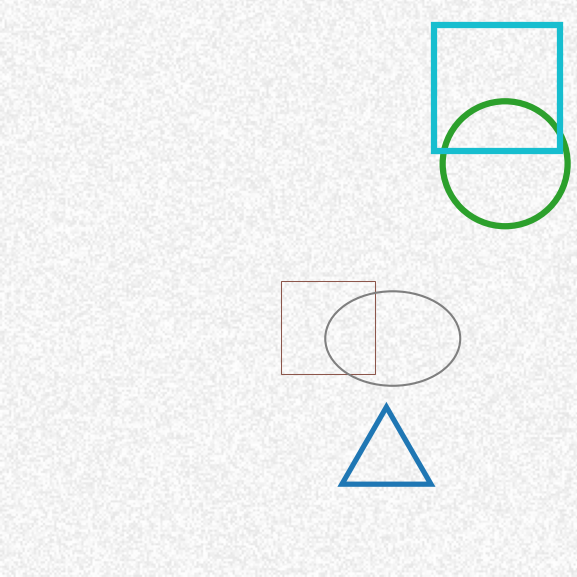[{"shape": "triangle", "thickness": 2.5, "radius": 0.45, "center": [0.669, 0.205]}, {"shape": "circle", "thickness": 3, "radius": 0.54, "center": [0.875, 0.716]}, {"shape": "square", "thickness": 0.5, "radius": 0.4, "center": [0.568, 0.432]}, {"shape": "oval", "thickness": 1, "radius": 0.58, "center": [0.68, 0.413]}, {"shape": "square", "thickness": 3, "radius": 0.55, "center": [0.861, 0.847]}]